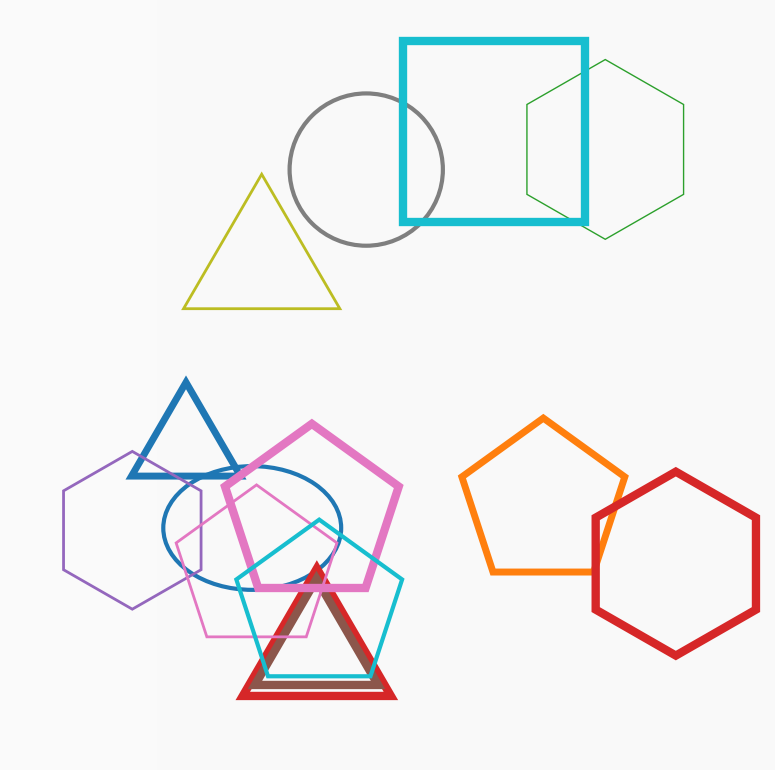[{"shape": "triangle", "thickness": 2.5, "radius": 0.41, "center": [0.24, 0.422]}, {"shape": "oval", "thickness": 1.5, "radius": 0.57, "center": [0.325, 0.314]}, {"shape": "pentagon", "thickness": 2.5, "radius": 0.55, "center": [0.701, 0.346]}, {"shape": "hexagon", "thickness": 0.5, "radius": 0.58, "center": [0.781, 0.806]}, {"shape": "hexagon", "thickness": 3, "radius": 0.6, "center": [0.872, 0.268]}, {"shape": "triangle", "thickness": 3, "radius": 0.55, "center": [0.409, 0.151]}, {"shape": "hexagon", "thickness": 1, "radius": 0.51, "center": [0.171, 0.311]}, {"shape": "triangle", "thickness": 3, "radius": 0.46, "center": [0.408, 0.156]}, {"shape": "pentagon", "thickness": 3, "radius": 0.59, "center": [0.402, 0.332]}, {"shape": "pentagon", "thickness": 1, "radius": 0.55, "center": [0.331, 0.261]}, {"shape": "circle", "thickness": 1.5, "radius": 0.49, "center": [0.473, 0.78]}, {"shape": "triangle", "thickness": 1, "radius": 0.58, "center": [0.338, 0.657]}, {"shape": "pentagon", "thickness": 1.5, "radius": 0.56, "center": [0.412, 0.213]}, {"shape": "square", "thickness": 3, "radius": 0.59, "center": [0.638, 0.829]}]